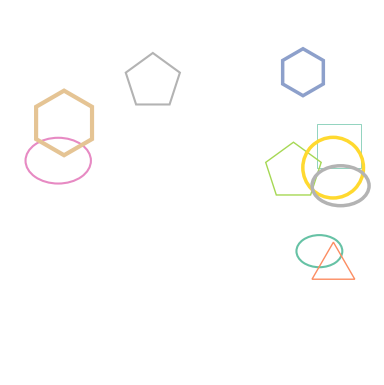[{"shape": "oval", "thickness": 1.5, "radius": 0.3, "center": [0.83, 0.348]}, {"shape": "square", "thickness": 0.5, "radius": 0.29, "center": [0.88, 0.62]}, {"shape": "triangle", "thickness": 1, "radius": 0.32, "center": [0.866, 0.307]}, {"shape": "hexagon", "thickness": 2.5, "radius": 0.3, "center": [0.787, 0.812]}, {"shape": "oval", "thickness": 1.5, "radius": 0.42, "center": [0.151, 0.583]}, {"shape": "pentagon", "thickness": 1, "radius": 0.38, "center": [0.762, 0.555]}, {"shape": "circle", "thickness": 2.5, "radius": 0.39, "center": [0.865, 0.565]}, {"shape": "hexagon", "thickness": 3, "radius": 0.42, "center": [0.166, 0.681]}, {"shape": "oval", "thickness": 2.5, "radius": 0.37, "center": [0.885, 0.518]}, {"shape": "pentagon", "thickness": 1.5, "radius": 0.37, "center": [0.397, 0.788]}]